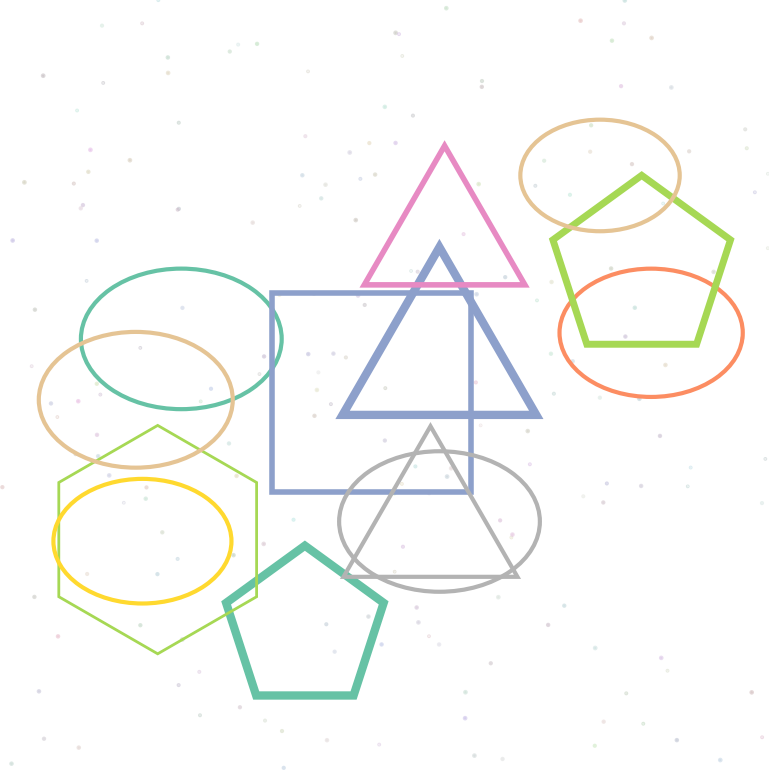[{"shape": "oval", "thickness": 1.5, "radius": 0.65, "center": [0.235, 0.56]}, {"shape": "pentagon", "thickness": 3, "radius": 0.54, "center": [0.396, 0.184]}, {"shape": "oval", "thickness": 1.5, "radius": 0.59, "center": [0.846, 0.568]}, {"shape": "triangle", "thickness": 3, "radius": 0.73, "center": [0.571, 0.534]}, {"shape": "square", "thickness": 2, "radius": 0.64, "center": [0.483, 0.49]}, {"shape": "triangle", "thickness": 2, "radius": 0.6, "center": [0.577, 0.69]}, {"shape": "hexagon", "thickness": 1, "radius": 0.74, "center": [0.205, 0.299]}, {"shape": "pentagon", "thickness": 2.5, "radius": 0.61, "center": [0.833, 0.651]}, {"shape": "oval", "thickness": 1.5, "radius": 0.58, "center": [0.185, 0.297]}, {"shape": "oval", "thickness": 1.5, "radius": 0.52, "center": [0.779, 0.772]}, {"shape": "oval", "thickness": 1.5, "radius": 0.63, "center": [0.176, 0.481]}, {"shape": "triangle", "thickness": 1.5, "radius": 0.65, "center": [0.559, 0.316]}, {"shape": "oval", "thickness": 1.5, "radius": 0.65, "center": [0.571, 0.323]}]